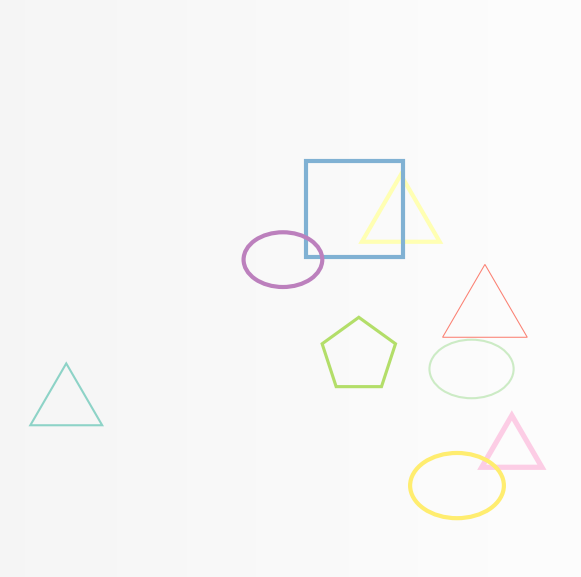[{"shape": "triangle", "thickness": 1, "radius": 0.36, "center": [0.114, 0.298]}, {"shape": "triangle", "thickness": 2, "radius": 0.39, "center": [0.69, 0.619]}, {"shape": "triangle", "thickness": 0.5, "radius": 0.42, "center": [0.834, 0.457]}, {"shape": "square", "thickness": 2, "radius": 0.41, "center": [0.61, 0.638]}, {"shape": "pentagon", "thickness": 1.5, "radius": 0.33, "center": [0.617, 0.383]}, {"shape": "triangle", "thickness": 2.5, "radius": 0.3, "center": [0.881, 0.22]}, {"shape": "oval", "thickness": 2, "radius": 0.34, "center": [0.487, 0.55]}, {"shape": "oval", "thickness": 1, "radius": 0.36, "center": [0.811, 0.36]}, {"shape": "oval", "thickness": 2, "radius": 0.4, "center": [0.786, 0.158]}]